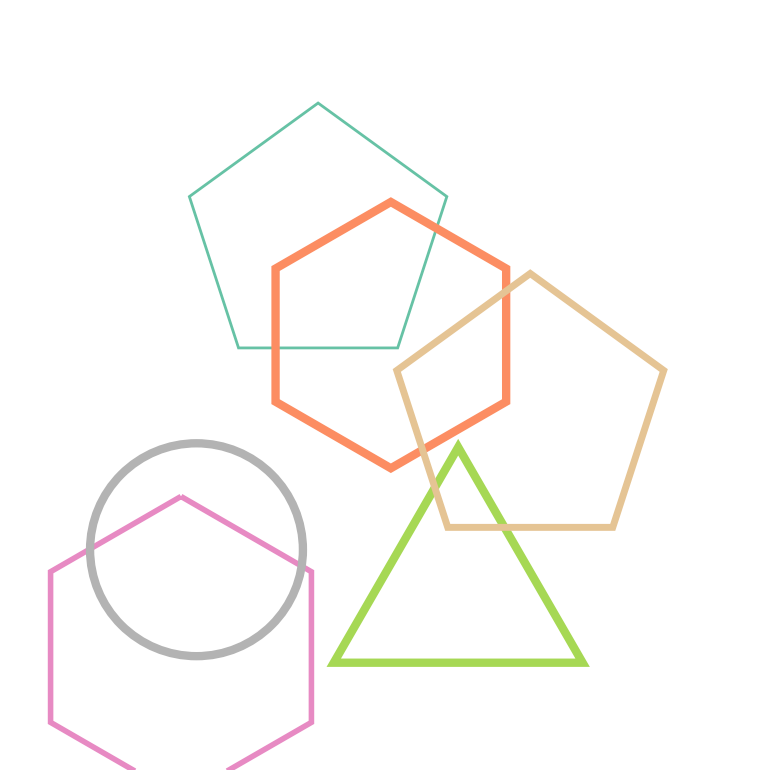[{"shape": "pentagon", "thickness": 1, "radius": 0.88, "center": [0.413, 0.69]}, {"shape": "hexagon", "thickness": 3, "radius": 0.86, "center": [0.508, 0.565]}, {"shape": "hexagon", "thickness": 2, "radius": 0.98, "center": [0.235, 0.16]}, {"shape": "triangle", "thickness": 3, "radius": 0.93, "center": [0.595, 0.233]}, {"shape": "pentagon", "thickness": 2.5, "radius": 0.91, "center": [0.689, 0.463]}, {"shape": "circle", "thickness": 3, "radius": 0.69, "center": [0.255, 0.286]}]